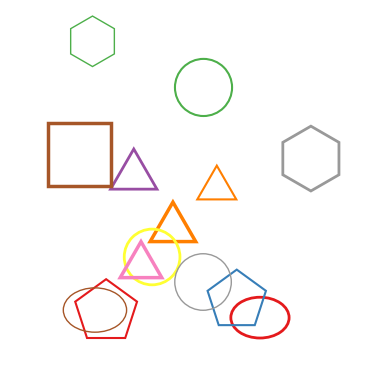[{"shape": "oval", "thickness": 2, "radius": 0.38, "center": [0.675, 0.175]}, {"shape": "pentagon", "thickness": 1.5, "radius": 0.42, "center": [0.276, 0.19]}, {"shape": "pentagon", "thickness": 1.5, "radius": 0.4, "center": [0.615, 0.22]}, {"shape": "hexagon", "thickness": 1, "radius": 0.33, "center": [0.24, 0.893]}, {"shape": "circle", "thickness": 1.5, "radius": 0.37, "center": [0.529, 0.773]}, {"shape": "triangle", "thickness": 2, "radius": 0.35, "center": [0.347, 0.543]}, {"shape": "triangle", "thickness": 2.5, "radius": 0.34, "center": [0.449, 0.407]}, {"shape": "triangle", "thickness": 1.5, "radius": 0.29, "center": [0.563, 0.511]}, {"shape": "circle", "thickness": 2, "radius": 0.36, "center": [0.395, 0.333]}, {"shape": "oval", "thickness": 1, "radius": 0.41, "center": [0.247, 0.195]}, {"shape": "square", "thickness": 2.5, "radius": 0.41, "center": [0.206, 0.598]}, {"shape": "triangle", "thickness": 2.5, "radius": 0.31, "center": [0.366, 0.31]}, {"shape": "circle", "thickness": 1, "radius": 0.37, "center": [0.527, 0.268]}, {"shape": "hexagon", "thickness": 2, "radius": 0.42, "center": [0.808, 0.588]}]